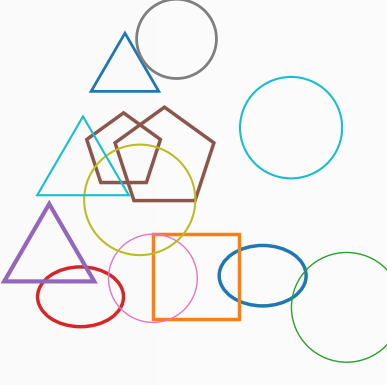[{"shape": "triangle", "thickness": 2, "radius": 0.5, "center": [0.322, 0.813]}, {"shape": "oval", "thickness": 2.5, "radius": 0.56, "center": [0.678, 0.284]}, {"shape": "square", "thickness": 2.5, "radius": 0.56, "center": [0.506, 0.282]}, {"shape": "circle", "thickness": 1, "radius": 0.71, "center": [0.895, 0.202]}, {"shape": "oval", "thickness": 2.5, "radius": 0.55, "center": [0.208, 0.229]}, {"shape": "triangle", "thickness": 3, "radius": 0.67, "center": [0.127, 0.336]}, {"shape": "pentagon", "thickness": 2.5, "radius": 0.5, "center": [0.319, 0.607]}, {"shape": "pentagon", "thickness": 2.5, "radius": 0.67, "center": [0.424, 0.588]}, {"shape": "circle", "thickness": 1, "radius": 0.57, "center": [0.395, 0.277]}, {"shape": "circle", "thickness": 2, "radius": 0.51, "center": [0.456, 0.899]}, {"shape": "circle", "thickness": 1.5, "radius": 0.72, "center": [0.361, 0.481]}, {"shape": "triangle", "thickness": 1.5, "radius": 0.68, "center": [0.214, 0.561]}, {"shape": "circle", "thickness": 1.5, "radius": 0.66, "center": [0.751, 0.668]}]